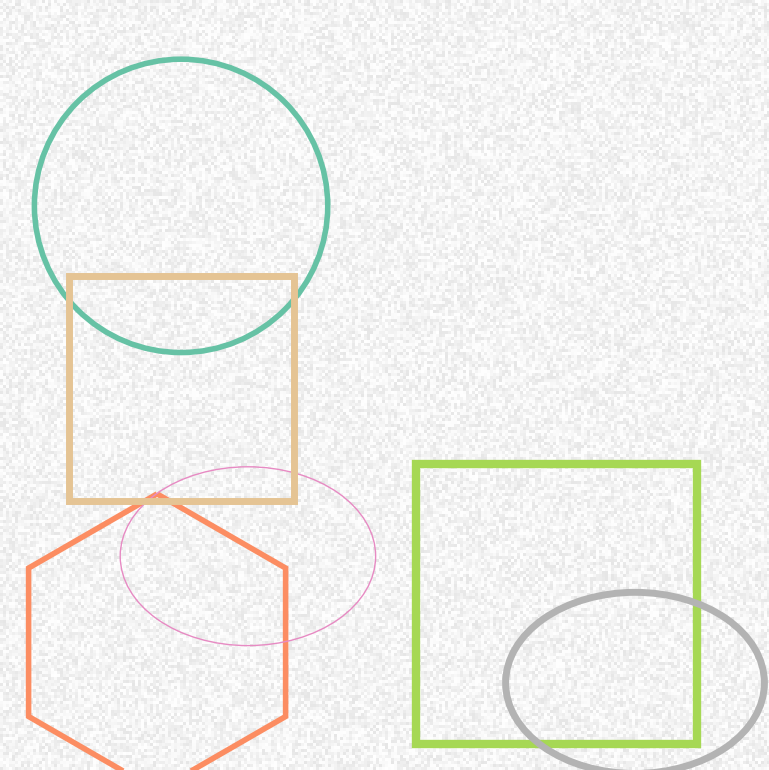[{"shape": "circle", "thickness": 2, "radius": 0.95, "center": [0.235, 0.733]}, {"shape": "hexagon", "thickness": 2, "radius": 0.96, "center": [0.204, 0.166]}, {"shape": "oval", "thickness": 0.5, "radius": 0.83, "center": [0.322, 0.278]}, {"shape": "square", "thickness": 3, "radius": 0.91, "center": [0.722, 0.216]}, {"shape": "square", "thickness": 2.5, "radius": 0.73, "center": [0.235, 0.495]}, {"shape": "oval", "thickness": 2.5, "radius": 0.84, "center": [0.825, 0.113]}]